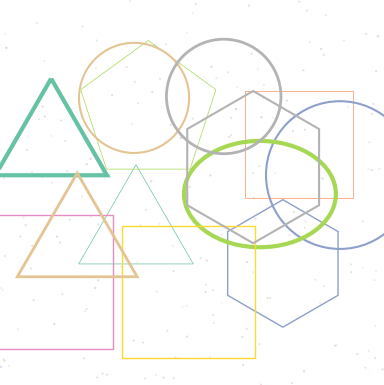[{"shape": "triangle", "thickness": 3, "radius": 0.84, "center": [0.133, 0.628]}, {"shape": "triangle", "thickness": 0.5, "radius": 0.86, "center": [0.353, 0.4]}, {"shape": "square", "thickness": 0.5, "radius": 0.7, "center": [0.776, 0.625]}, {"shape": "circle", "thickness": 1.5, "radius": 0.96, "center": [0.883, 0.545]}, {"shape": "hexagon", "thickness": 1, "radius": 0.83, "center": [0.735, 0.316]}, {"shape": "square", "thickness": 1, "radius": 0.87, "center": [0.12, 0.267]}, {"shape": "pentagon", "thickness": 0.5, "radius": 0.92, "center": [0.385, 0.71]}, {"shape": "oval", "thickness": 3, "radius": 0.99, "center": [0.675, 0.496]}, {"shape": "square", "thickness": 1, "radius": 0.86, "center": [0.489, 0.242]}, {"shape": "circle", "thickness": 1.5, "radius": 0.72, "center": [0.348, 0.746]}, {"shape": "triangle", "thickness": 2, "radius": 0.9, "center": [0.201, 0.371]}, {"shape": "circle", "thickness": 2, "radius": 0.74, "center": [0.581, 0.749]}, {"shape": "hexagon", "thickness": 1.5, "radius": 0.99, "center": [0.658, 0.566]}]